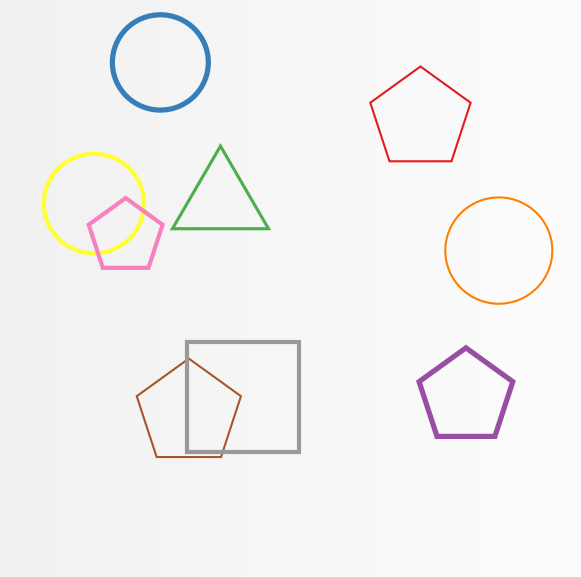[{"shape": "pentagon", "thickness": 1, "radius": 0.45, "center": [0.723, 0.793]}, {"shape": "circle", "thickness": 2.5, "radius": 0.41, "center": [0.276, 0.891]}, {"shape": "triangle", "thickness": 1.5, "radius": 0.48, "center": [0.379, 0.651]}, {"shape": "pentagon", "thickness": 2.5, "radius": 0.42, "center": [0.802, 0.312]}, {"shape": "circle", "thickness": 1, "radius": 0.46, "center": [0.858, 0.565]}, {"shape": "circle", "thickness": 2, "radius": 0.43, "center": [0.162, 0.647]}, {"shape": "pentagon", "thickness": 1, "radius": 0.47, "center": [0.325, 0.284]}, {"shape": "pentagon", "thickness": 2, "radius": 0.33, "center": [0.216, 0.589]}, {"shape": "square", "thickness": 2, "radius": 0.48, "center": [0.418, 0.312]}]